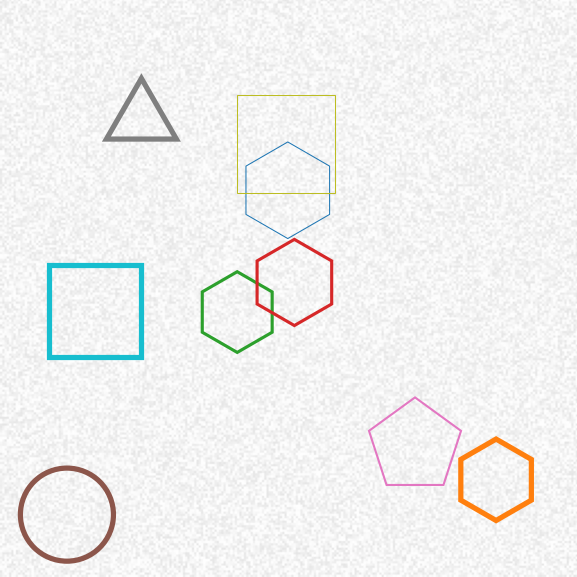[{"shape": "hexagon", "thickness": 0.5, "radius": 0.42, "center": [0.498, 0.67]}, {"shape": "hexagon", "thickness": 2.5, "radius": 0.35, "center": [0.859, 0.168]}, {"shape": "hexagon", "thickness": 1.5, "radius": 0.35, "center": [0.411, 0.459]}, {"shape": "hexagon", "thickness": 1.5, "radius": 0.37, "center": [0.51, 0.51]}, {"shape": "circle", "thickness": 2.5, "radius": 0.4, "center": [0.116, 0.108]}, {"shape": "pentagon", "thickness": 1, "radius": 0.42, "center": [0.719, 0.227]}, {"shape": "triangle", "thickness": 2.5, "radius": 0.35, "center": [0.245, 0.793]}, {"shape": "square", "thickness": 0.5, "radius": 0.43, "center": [0.495, 0.75]}, {"shape": "square", "thickness": 2.5, "radius": 0.4, "center": [0.165, 0.46]}]